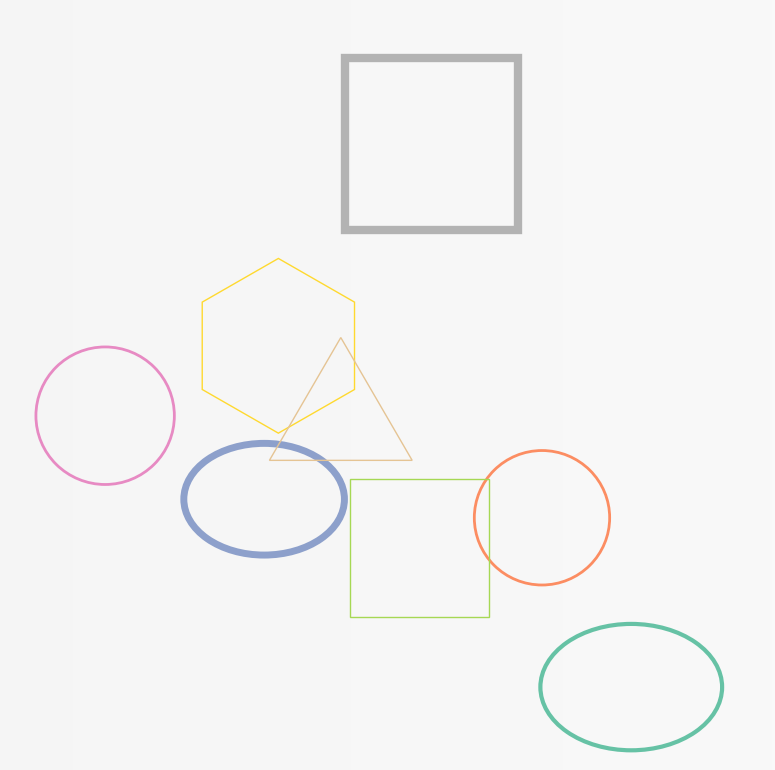[{"shape": "oval", "thickness": 1.5, "radius": 0.59, "center": [0.815, 0.108]}, {"shape": "circle", "thickness": 1, "radius": 0.44, "center": [0.699, 0.328]}, {"shape": "oval", "thickness": 2.5, "radius": 0.52, "center": [0.341, 0.352]}, {"shape": "circle", "thickness": 1, "radius": 0.45, "center": [0.136, 0.46]}, {"shape": "square", "thickness": 0.5, "radius": 0.45, "center": [0.541, 0.288]}, {"shape": "hexagon", "thickness": 0.5, "radius": 0.57, "center": [0.359, 0.551]}, {"shape": "triangle", "thickness": 0.5, "radius": 0.53, "center": [0.44, 0.455]}, {"shape": "square", "thickness": 3, "radius": 0.56, "center": [0.557, 0.813]}]